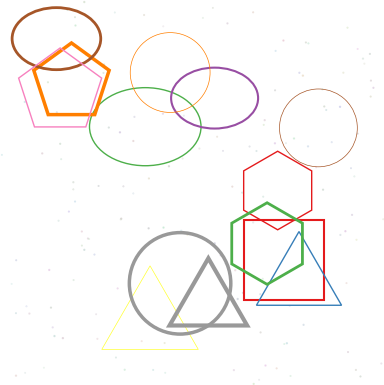[{"shape": "square", "thickness": 1.5, "radius": 0.52, "center": [0.737, 0.325]}, {"shape": "hexagon", "thickness": 1, "radius": 0.51, "center": [0.721, 0.505]}, {"shape": "triangle", "thickness": 1, "radius": 0.64, "center": [0.777, 0.271]}, {"shape": "hexagon", "thickness": 2, "radius": 0.53, "center": [0.694, 0.367]}, {"shape": "oval", "thickness": 1, "radius": 0.72, "center": [0.377, 0.671]}, {"shape": "oval", "thickness": 1.5, "radius": 0.56, "center": [0.557, 0.745]}, {"shape": "pentagon", "thickness": 2.5, "radius": 0.51, "center": [0.186, 0.786]}, {"shape": "circle", "thickness": 0.5, "radius": 0.52, "center": [0.442, 0.812]}, {"shape": "triangle", "thickness": 0.5, "radius": 0.72, "center": [0.39, 0.165]}, {"shape": "oval", "thickness": 2, "radius": 0.58, "center": [0.147, 0.9]}, {"shape": "circle", "thickness": 0.5, "radius": 0.51, "center": [0.827, 0.668]}, {"shape": "pentagon", "thickness": 1, "radius": 0.57, "center": [0.156, 0.762]}, {"shape": "triangle", "thickness": 3, "radius": 0.58, "center": [0.541, 0.213]}, {"shape": "circle", "thickness": 2.5, "radius": 0.66, "center": [0.468, 0.264]}]